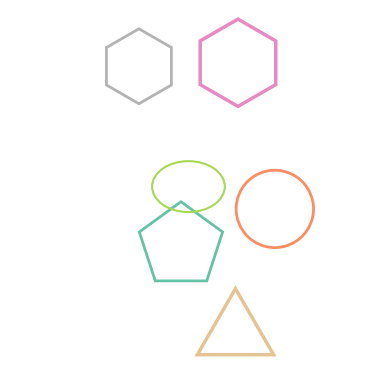[{"shape": "pentagon", "thickness": 2, "radius": 0.57, "center": [0.47, 0.362]}, {"shape": "circle", "thickness": 2, "radius": 0.5, "center": [0.714, 0.457]}, {"shape": "hexagon", "thickness": 2.5, "radius": 0.57, "center": [0.618, 0.837]}, {"shape": "oval", "thickness": 1.5, "radius": 0.47, "center": [0.489, 0.515]}, {"shape": "triangle", "thickness": 2.5, "radius": 0.57, "center": [0.612, 0.136]}, {"shape": "hexagon", "thickness": 2, "radius": 0.49, "center": [0.361, 0.828]}]